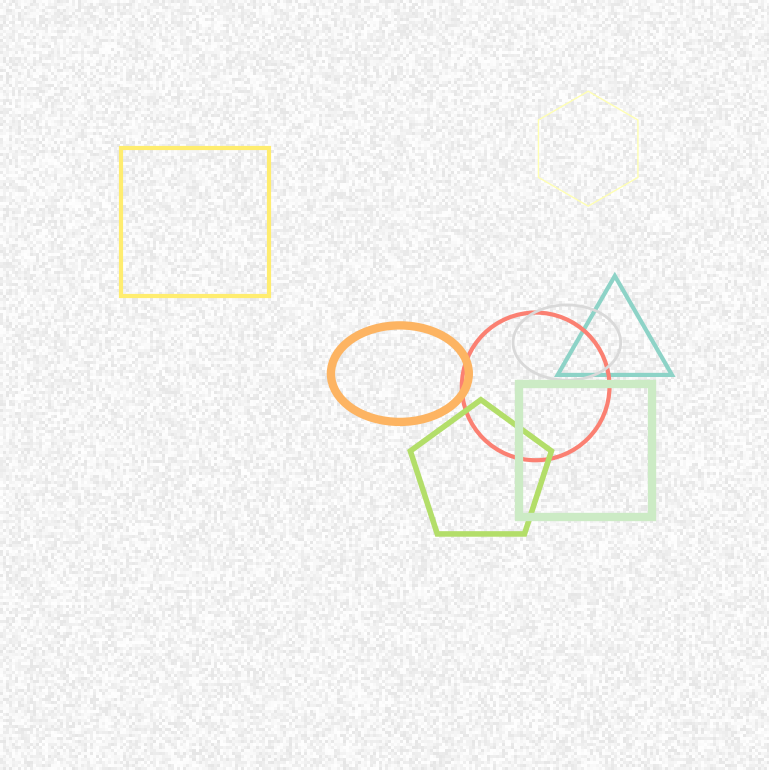[{"shape": "triangle", "thickness": 1.5, "radius": 0.43, "center": [0.798, 0.556]}, {"shape": "hexagon", "thickness": 0.5, "radius": 0.37, "center": [0.764, 0.807]}, {"shape": "circle", "thickness": 1.5, "radius": 0.48, "center": [0.696, 0.498]}, {"shape": "oval", "thickness": 3, "radius": 0.45, "center": [0.519, 0.515]}, {"shape": "pentagon", "thickness": 2, "radius": 0.48, "center": [0.625, 0.384]}, {"shape": "oval", "thickness": 1, "radius": 0.35, "center": [0.736, 0.555]}, {"shape": "square", "thickness": 3, "radius": 0.43, "center": [0.76, 0.415]}, {"shape": "square", "thickness": 1.5, "radius": 0.48, "center": [0.253, 0.711]}]